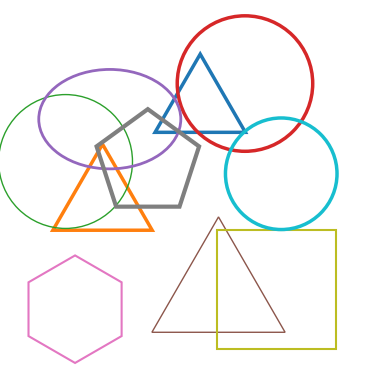[{"shape": "triangle", "thickness": 2.5, "radius": 0.68, "center": [0.52, 0.724]}, {"shape": "triangle", "thickness": 2.5, "radius": 0.74, "center": [0.266, 0.476]}, {"shape": "circle", "thickness": 1, "radius": 0.87, "center": [0.17, 0.58]}, {"shape": "circle", "thickness": 2.5, "radius": 0.88, "center": [0.636, 0.783]}, {"shape": "oval", "thickness": 2, "radius": 0.92, "center": [0.285, 0.691]}, {"shape": "triangle", "thickness": 1, "radius": 1.0, "center": [0.568, 0.237]}, {"shape": "hexagon", "thickness": 1.5, "radius": 0.7, "center": [0.195, 0.197]}, {"shape": "pentagon", "thickness": 3, "radius": 0.7, "center": [0.384, 0.576]}, {"shape": "square", "thickness": 1.5, "radius": 0.77, "center": [0.719, 0.247]}, {"shape": "circle", "thickness": 2.5, "radius": 0.72, "center": [0.73, 0.549]}]